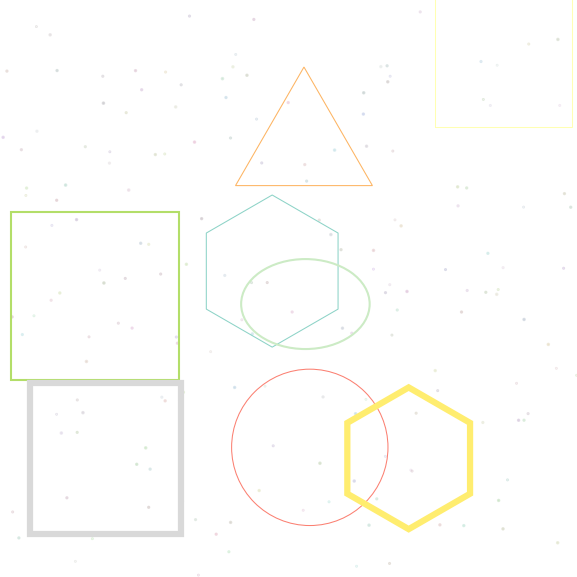[{"shape": "hexagon", "thickness": 0.5, "radius": 0.66, "center": [0.471, 0.53]}, {"shape": "square", "thickness": 0.5, "radius": 0.6, "center": [0.872, 0.899]}, {"shape": "circle", "thickness": 0.5, "radius": 0.68, "center": [0.536, 0.224]}, {"shape": "triangle", "thickness": 0.5, "radius": 0.68, "center": [0.526, 0.746]}, {"shape": "square", "thickness": 1, "radius": 0.73, "center": [0.165, 0.487]}, {"shape": "square", "thickness": 3, "radius": 0.66, "center": [0.183, 0.205]}, {"shape": "oval", "thickness": 1, "radius": 0.56, "center": [0.529, 0.473]}, {"shape": "hexagon", "thickness": 3, "radius": 0.61, "center": [0.708, 0.206]}]